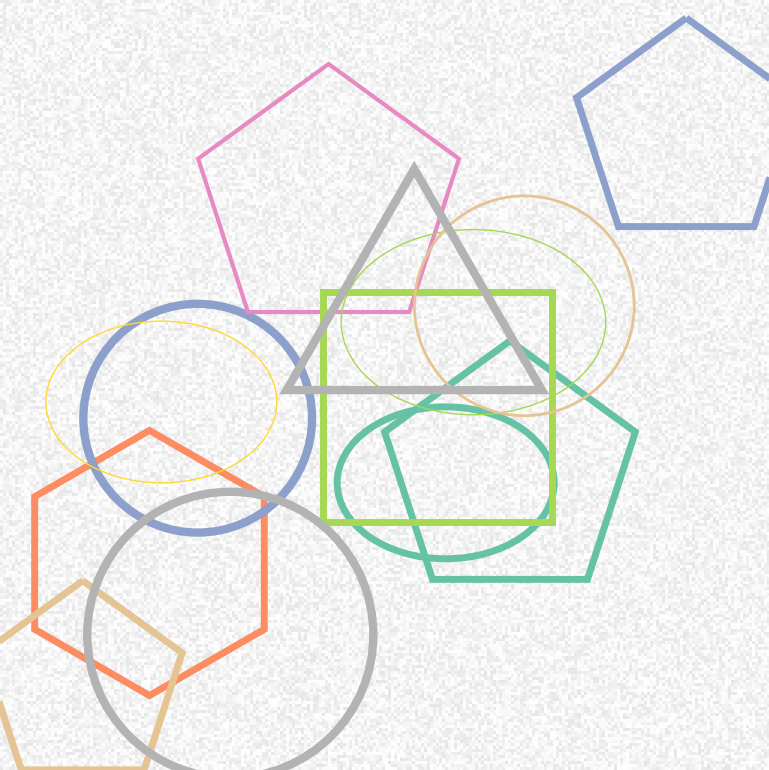[{"shape": "pentagon", "thickness": 2.5, "radius": 0.86, "center": [0.662, 0.386]}, {"shape": "oval", "thickness": 2.5, "radius": 0.7, "center": [0.579, 0.373]}, {"shape": "hexagon", "thickness": 2.5, "radius": 0.86, "center": [0.194, 0.269]}, {"shape": "circle", "thickness": 3, "radius": 0.74, "center": [0.257, 0.457]}, {"shape": "pentagon", "thickness": 2.5, "radius": 0.75, "center": [0.891, 0.827]}, {"shape": "pentagon", "thickness": 1.5, "radius": 0.89, "center": [0.427, 0.739]}, {"shape": "square", "thickness": 2.5, "radius": 0.74, "center": [0.568, 0.471]}, {"shape": "oval", "thickness": 0.5, "radius": 0.86, "center": [0.615, 0.582]}, {"shape": "oval", "thickness": 0.5, "radius": 0.75, "center": [0.21, 0.478]}, {"shape": "pentagon", "thickness": 2.5, "radius": 0.68, "center": [0.107, 0.11]}, {"shape": "circle", "thickness": 1, "radius": 0.71, "center": [0.681, 0.603]}, {"shape": "circle", "thickness": 3, "radius": 0.93, "center": [0.299, 0.176]}, {"shape": "triangle", "thickness": 3, "radius": 0.96, "center": [0.538, 0.589]}]